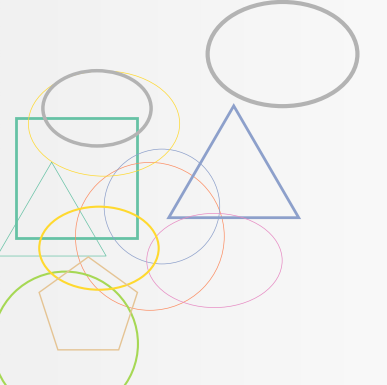[{"shape": "square", "thickness": 2, "radius": 0.78, "center": [0.198, 0.537]}, {"shape": "triangle", "thickness": 0.5, "radius": 0.81, "center": [0.133, 0.416]}, {"shape": "circle", "thickness": 0.5, "radius": 0.96, "center": [0.387, 0.386]}, {"shape": "circle", "thickness": 0.5, "radius": 0.75, "center": [0.418, 0.464]}, {"shape": "triangle", "thickness": 2, "radius": 0.97, "center": [0.603, 0.531]}, {"shape": "oval", "thickness": 0.5, "radius": 0.87, "center": [0.553, 0.323]}, {"shape": "circle", "thickness": 1.5, "radius": 0.94, "center": [0.169, 0.107]}, {"shape": "oval", "thickness": 1.5, "radius": 0.77, "center": [0.255, 0.355]}, {"shape": "oval", "thickness": 0.5, "radius": 0.98, "center": [0.268, 0.679]}, {"shape": "pentagon", "thickness": 1, "radius": 0.67, "center": [0.228, 0.199]}, {"shape": "oval", "thickness": 2.5, "radius": 0.7, "center": [0.25, 0.719]}, {"shape": "oval", "thickness": 3, "radius": 0.97, "center": [0.729, 0.86]}]